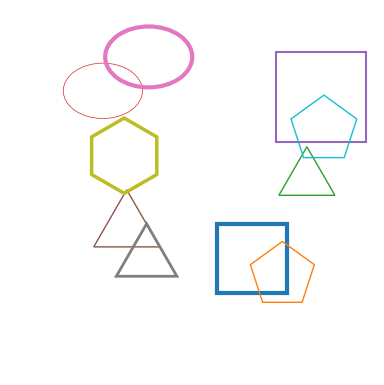[{"shape": "square", "thickness": 3, "radius": 0.45, "center": [0.655, 0.329]}, {"shape": "pentagon", "thickness": 1, "radius": 0.44, "center": [0.733, 0.285]}, {"shape": "triangle", "thickness": 1, "radius": 0.42, "center": [0.797, 0.535]}, {"shape": "oval", "thickness": 0.5, "radius": 0.51, "center": [0.267, 0.764]}, {"shape": "square", "thickness": 1.5, "radius": 0.59, "center": [0.834, 0.748]}, {"shape": "triangle", "thickness": 1, "radius": 0.49, "center": [0.329, 0.408]}, {"shape": "oval", "thickness": 3, "radius": 0.57, "center": [0.386, 0.852]}, {"shape": "triangle", "thickness": 2, "radius": 0.45, "center": [0.381, 0.328]}, {"shape": "hexagon", "thickness": 2.5, "radius": 0.49, "center": [0.323, 0.596]}, {"shape": "pentagon", "thickness": 1, "radius": 0.45, "center": [0.841, 0.663]}]